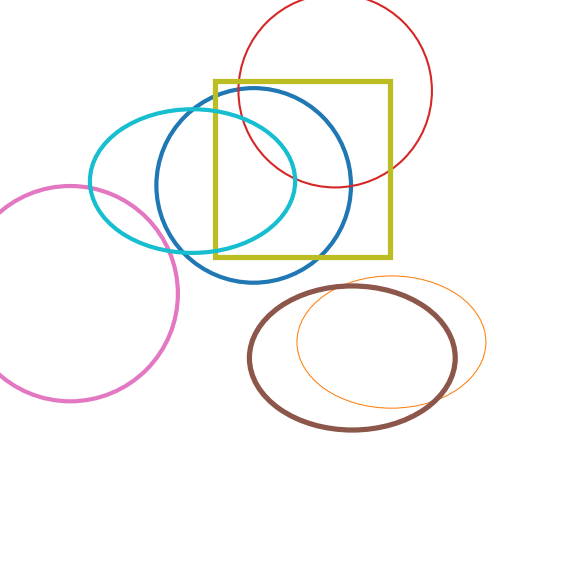[{"shape": "circle", "thickness": 2, "radius": 0.84, "center": [0.439, 0.678]}, {"shape": "oval", "thickness": 0.5, "radius": 0.82, "center": [0.678, 0.407]}, {"shape": "circle", "thickness": 1, "radius": 0.84, "center": [0.58, 0.842]}, {"shape": "oval", "thickness": 2.5, "radius": 0.89, "center": [0.61, 0.379]}, {"shape": "circle", "thickness": 2, "radius": 0.93, "center": [0.122, 0.491]}, {"shape": "square", "thickness": 2.5, "radius": 0.76, "center": [0.524, 0.706]}, {"shape": "oval", "thickness": 2, "radius": 0.89, "center": [0.333, 0.686]}]